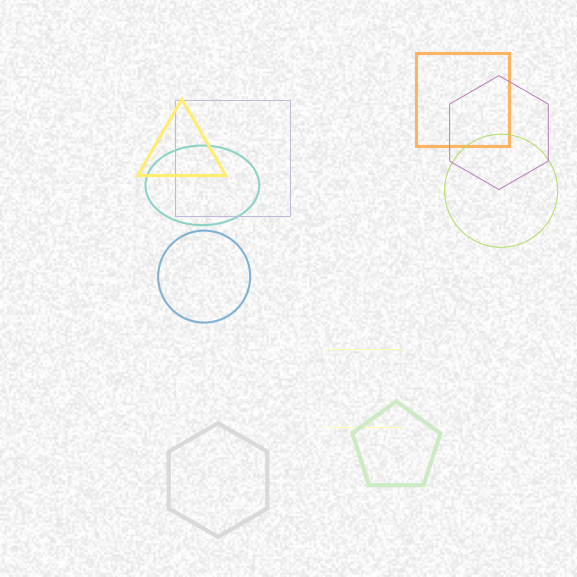[{"shape": "oval", "thickness": 1, "radius": 0.49, "center": [0.35, 0.678]}, {"shape": "square", "thickness": 0.5, "radius": 0.34, "center": [0.631, 0.327]}, {"shape": "square", "thickness": 0.5, "radius": 0.5, "center": [0.403, 0.725]}, {"shape": "circle", "thickness": 1, "radius": 0.4, "center": [0.354, 0.52]}, {"shape": "square", "thickness": 1.5, "radius": 0.4, "center": [0.801, 0.827]}, {"shape": "circle", "thickness": 0.5, "radius": 0.49, "center": [0.868, 0.669]}, {"shape": "hexagon", "thickness": 2, "radius": 0.49, "center": [0.378, 0.168]}, {"shape": "hexagon", "thickness": 0.5, "radius": 0.49, "center": [0.864, 0.77]}, {"shape": "pentagon", "thickness": 2, "radius": 0.4, "center": [0.686, 0.224]}, {"shape": "triangle", "thickness": 1.5, "radius": 0.44, "center": [0.315, 0.739]}]